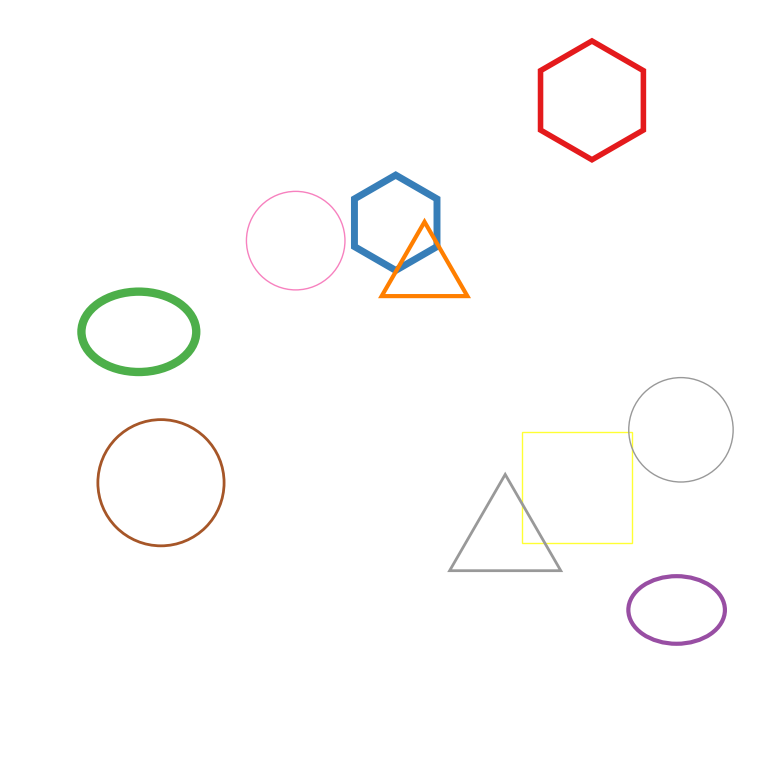[{"shape": "hexagon", "thickness": 2, "radius": 0.39, "center": [0.769, 0.87]}, {"shape": "hexagon", "thickness": 2.5, "radius": 0.31, "center": [0.514, 0.711]}, {"shape": "oval", "thickness": 3, "radius": 0.37, "center": [0.18, 0.569]}, {"shape": "oval", "thickness": 1.5, "radius": 0.31, "center": [0.879, 0.208]}, {"shape": "triangle", "thickness": 1.5, "radius": 0.32, "center": [0.551, 0.648]}, {"shape": "square", "thickness": 0.5, "radius": 0.36, "center": [0.749, 0.367]}, {"shape": "circle", "thickness": 1, "radius": 0.41, "center": [0.209, 0.373]}, {"shape": "circle", "thickness": 0.5, "radius": 0.32, "center": [0.384, 0.687]}, {"shape": "triangle", "thickness": 1, "radius": 0.42, "center": [0.656, 0.301]}, {"shape": "circle", "thickness": 0.5, "radius": 0.34, "center": [0.884, 0.442]}]